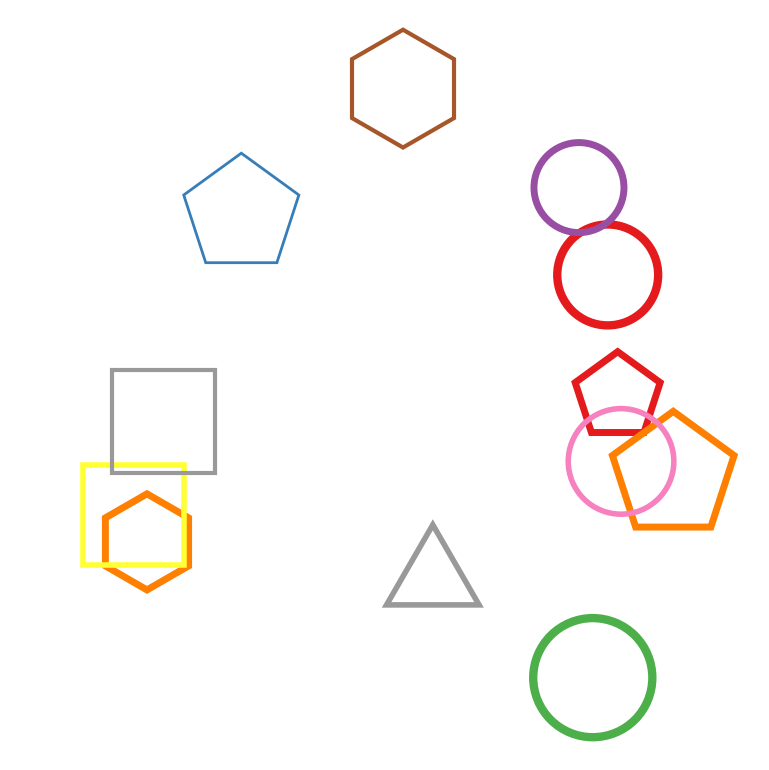[{"shape": "circle", "thickness": 3, "radius": 0.33, "center": [0.789, 0.643]}, {"shape": "pentagon", "thickness": 2.5, "radius": 0.29, "center": [0.802, 0.485]}, {"shape": "pentagon", "thickness": 1, "radius": 0.39, "center": [0.313, 0.722]}, {"shape": "circle", "thickness": 3, "radius": 0.39, "center": [0.77, 0.12]}, {"shape": "circle", "thickness": 2.5, "radius": 0.29, "center": [0.752, 0.756]}, {"shape": "pentagon", "thickness": 2.5, "radius": 0.42, "center": [0.874, 0.383]}, {"shape": "hexagon", "thickness": 2.5, "radius": 0.31, "center": [0.191, 0.296]}, {"shape": "square", "thickness": 2, "radius": 0.33, "center": [0.173, 0.331]}, {"shape": "hexagon", "thickness": 1.5, "radius": 0.38, "center": [0.523, 0.885]}, {"shape": "circle", "thickness": 2, "radius": 0.34, "center": [0.807, 0.401]}, {"shape": "square", "thickness": 1.5, "radius": 0.33, "center": [0.213, 0.453]}, {"shape": "triangle", "thickness": 2, "radius": 0.35, "center": [0.562, 0.249]}]